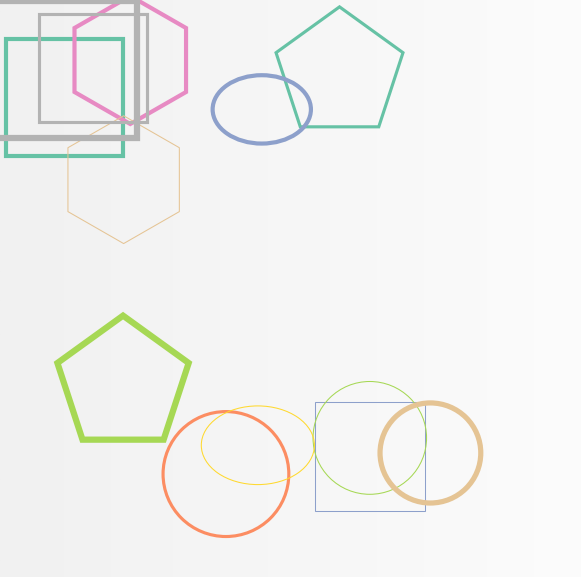[{"shape": "pentagon", "thickness": 1.5, "radius": 0.57, "center": [0.584, 0.872]}, {"shape": "square", "thickness": 2, "radius": 0.51, "center": [0.111, 0.83]}, {"shape": "circle", "thickness": 1.5, "radius": 0.54, "center": [0.389, 0.178]}, {"shape": "square", "thickness": 0.5, "radius": 0.47, "center": [0.636, 0.208]}, {"shape": "oval", "thickness": 2, "radius": 0.42, "center": [0.45, 0.81]}, {"shape": "hexagon", "thickness": 2, "radius": 0.55, "center": [0.224, 0.895]}, {"shape": "circle", "thickness": 0.5, "radius": 0.49, "center": [0.636, 0.241]}, {"shape": "pentagon", "thickness": 3, "radius": 0.59, "center": [0.212, 0.334]}, {"shape": "oval", "thickness": 0.5, "radius": 0.49, "center": [0.444, 0.228]}, {"shape": "circle", "thickness": 2.5, "radius": 0.43, "center": [0.74, 0.215]}, {"shape": "hexagon", "thickness": 0.5, "radius": 0.55, "center": [0.213, 0.688]}, {"shape": "square", "thickness": 3, "radius": 0.6, "center": [0.117, 0.879]}, {"shape": "square", "thickness": 1.5, "radius": 0.46, "center": [0.16, 0.882]}]